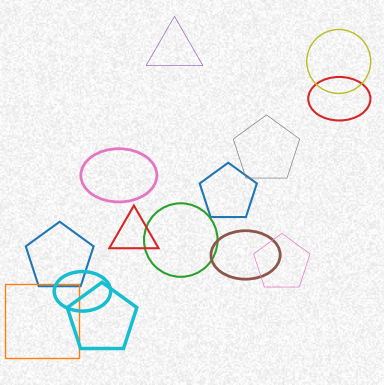[{"shape": "pentagon", "thickness": 1.5, "radius": 0.46, "center": [0.155, 0.331]}, {"shape": "pentagon", "thickness": 1.5, "radius": 0.39, "center": [0.593, 0.499]}, {"shape": "square", "thickness": 1, "radius": 0.48, "center": [0.11, 0.166]}, {"shape": "circle", "thickness": 1.5, "radius": 0.48, "center": [0.47, 0.376]}, {"shape": "triangle", "thickness": 1.5, "radius": 0.37, "center": [0.348, 0.392]}, {"shape": "oval", "thickness": 1.5, "radius": 0.4, "center": [0.881, 0.744]}, {"shape": "triangle", "thickness": 0.5, "radius": 0.43, "center": [0.453, 0.872]}, {"shape": "oval", "thickness": 2, "radius": 0.45, "center": [0.638, 0.338]}, {"shape": "oval", "thickness": 2, "radius": 0.49, "center": [0.309, 0.545]}, {"shape": "pentagon", "thickness": 0.5, "radius": 0.39, "center": [0.732, 0.317]}, {"shape": "pentagon", "thickness": 0.5, "radius": 0.45, "center": [0.692, 0.611]}, {"shape": "circle", "thickness": 1, "radius": 0.42, "center": [0.88, 0.84]}, {"shape": "oval", "thickness": 2.5, "radius": 0.37, "center": [0.214, 0.243]}, {"shape": "pentagon", "thickness": 2.5, "radius": 0.48, "center": [0.265, 0.172]}]